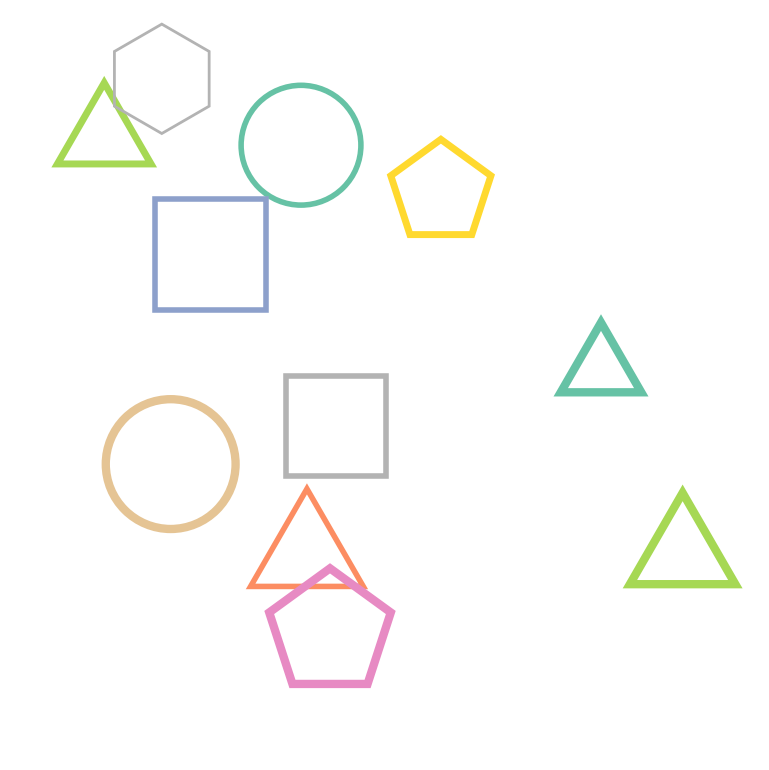[{"shape": "circle", "thickness": 2, "radius": 0.39, "center": [0.391, 0.811]}, {"shape": "triangle", "thickness": 3, "radius": 0.3, "center": [0.781, 0.521]}, {"shape": "triangle", "thickness": 2, "radius": 0.42, "center": [0.399, 0.281]}, {"shape": "square", "thickness": 2, "radius": 0.36, "center": [0.273, 0.669]}, {"shape": "pentagon", "thickness": 3, "radius": 0.41, "center": [0.429, 0.179]}, {"shape": "triangle", "thickness": 3, "radius": 0.4, "center": [0.887, 0.281]}, {"shape": "triangle", "thickness": 2.5, "radius": 0.35, "center": [0.135, 0.822]}, {"shape": "pentagon", "thickness": 2.5, "radius": 0.34, "center": [0.573, 0.751]}, {"shape": "circle", "thickness": 3, "radius": 0.42, "center": [0.222, 0.397]}, {"shape": "square", "thickness": 2, "radius": 0.32, "center": [0.437, 0.446]}, {"shape": "hexagon", "thickness": 1, "radius": 0.36, "center": [0.21, 0.898]}]